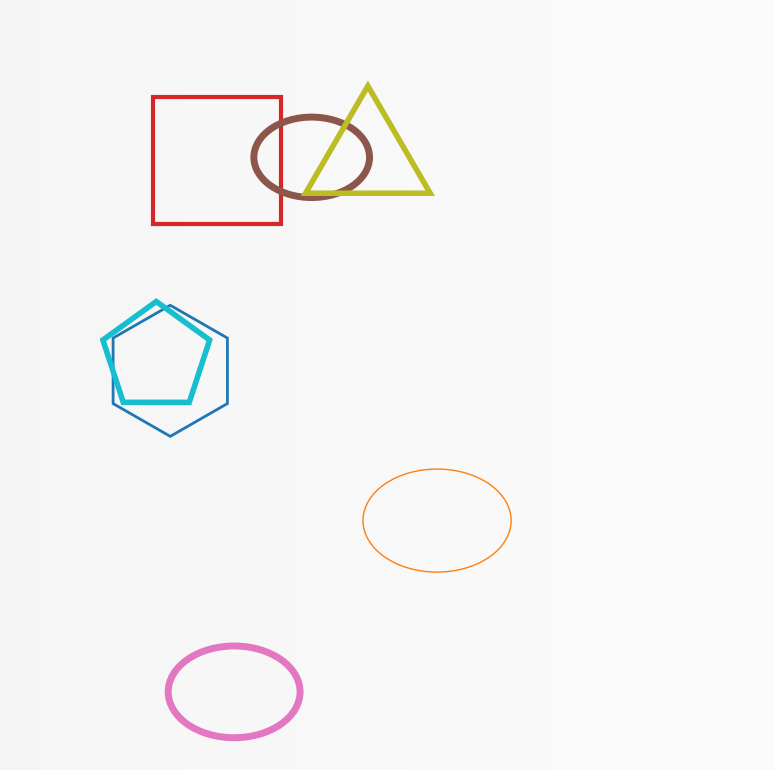[{"shape": "hexagon", "thickness": 1, "radius": 0.43, "center": [0.22, 0.518]}, {"shape": "oval", "thickness": 0.5, "radius": 0.48, "center": [0.564, 0.324]}, {"shape": "square", "thickness": 1.5, "radius": 0.41, "center": [0.28, 0.791]}, {"shape": "oval", "thickness": 2.5, "radius": 0.37, "center": [0.402, 0.796]}, {"shape": "oval", "thickness": 2.5, "radius": 0.43, "center": [0.302, 0.101]}, {"shape": "triangle", "thickness": 2, "radius": 0.46, "center": [0.475, 0.795]}, {"shape": "pentagon", "thickness": 2, "radius": 0.36, "center": [0.202, 0.536]}]